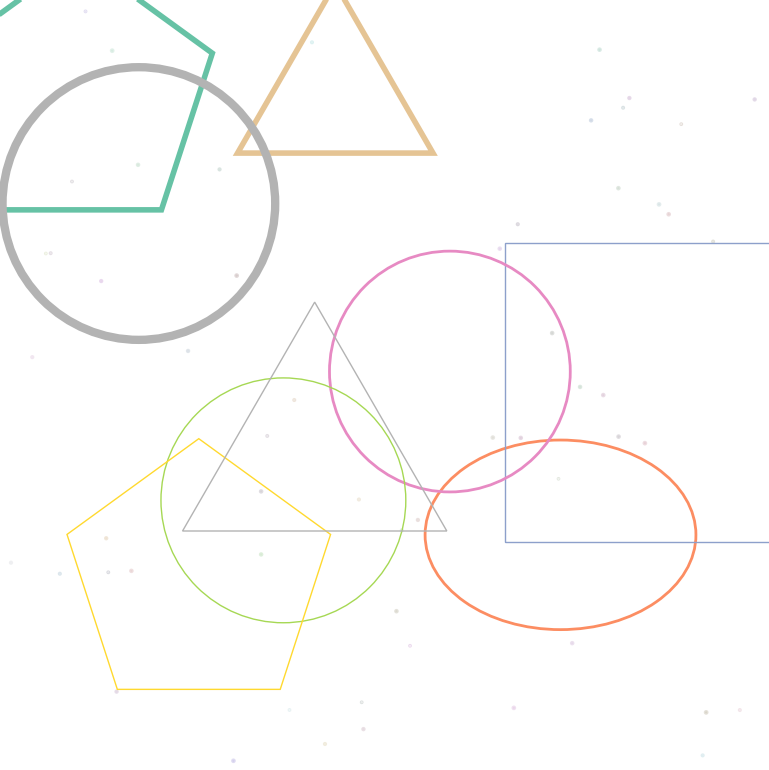[{"shape": "pentagon", "thickness": 2, "radius": 0.91, "center": [0.103, 0.875]}, {"shape": "oval", "thickness": 1, "radius": 0.88, "center": [0.728, 0.305]}, {"shape": "square", "thickness": 0.5, "radius": 0.97, "center": [0.85, 0.49]}, {"shape": "circle", "thickness": 1, "radius": 0.78, "center": [0.584, 0.517]}, {"shape": "circle", "thickness": 0.5, "radius": 0.79, "center": [0.368, 0.35]}, {"shape": "pentagon", "thickness": 0.5, "radius": 0.9, "center": [0.258, 0.25]}, {"shape": "triangle", "thickness": 2, "radius": 0.73, "center": [0.435, 0.874]}, {"shape": "triangle", "thickness": 0.5, "radius": 0.99, "center": [0.409, 0.409]}, {"shape": "circle", "thickness": 3, "radius": 0.89, "center": [0.18, 0.736]}]